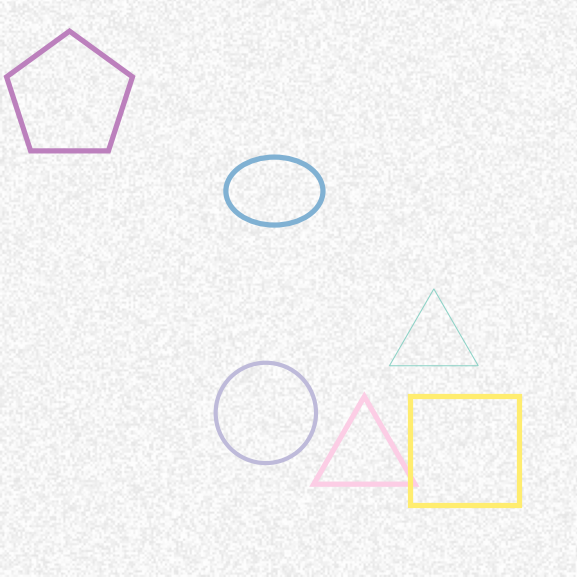[{"shape": "triangle", "thickness": 0.5, "radius": 0.44, "center": [0.751, 0.41]}, {"shape": "circle", "thickness": 2, "radius": 0.43, "center": [0.46, 0.284]}, {"shape": "oval", "thickness": 2.5, "radius": 0.42, "center": [0.475, 0.668]}, {"shape": "triangle", "thickness": 2.5, "radius": 0.51, "center": [0.631, 0.211]}, {"shape": "pentagon", "thickness": 2.5, "radius": 0.57, "center": [0.12, 0.831]}, {"shape": "square", "thickness": 2.5, "radius": 0.47, "center": [0.804, 0.219]}]